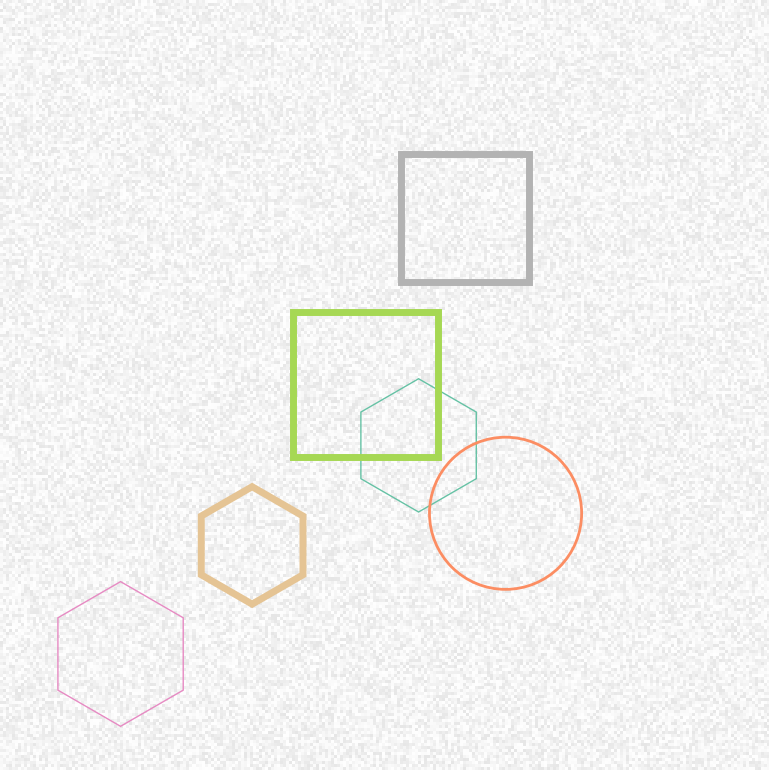[{"shape": "hexagon", "thickness": 0.5, "radius": 0.43, "center": [0.544, 0.422]}, {"shape": "circle", "thickness": 1, "radius": 0.49, "center": [0.657, 0.333]}, {"shape": "hexagon", "thickness": 0.5, "radius": 0.47, "center": [0.157, 0.151]}, {"shape": "square", "thickness": 2.5, "radius": 0.47, "center": [0.475, 0.501]}, {"shape": "hexagon", "thickness": 2.5, "radius": 0.38, "center": [0.327, 0.292]}, {"shape": "square", "thickness": 2.5, "radius": 0.42, "center": [0.604, 0.717]}]